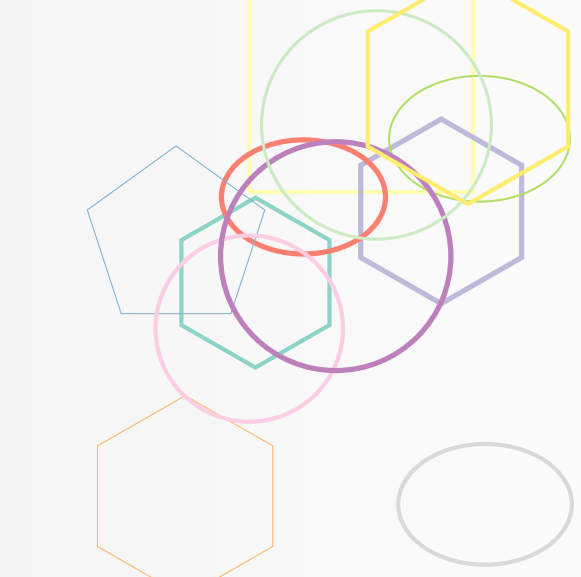[{"shape": "hexagon", "thickness": 2, "radius": 0.74, "center": [0.439, 0.51]}, {"shape": "square", "thickness": 2, "radius": 0.96, "center": [0.622, 0.859]}, {"shape": "hexagon", "thickness": 2.5, "radius": 0.8, "center": [0.759, 0.633]}, {"shape": "oval", "thickness": 2.5, "radius": 0.71, "center": [0.522, 0.658]}, {"shape": "pentagon", "thickness": 0.5, "radius": 0.8, "center": [0.303, 0.586]}, {"shape": "hexagon", "thickness": 0.5, "radius": 0.87, "center": [0.319, 0.14]}, {"shape": "oval", "thickness": 1, "radius": 0.78, "center": [0.825, 0.759]}, {"shape": "circle", "thickness": 2, "radius": 0.81, "center": [0.429, 0.43]}, {"shape": "oval", "thickness": 2, "radius": 0.75, "center": [0.834, 0.126]}, {"shape": "circle", "thickness": 2.5, "radius": 0.99, "center": [0.578, 0.556]}, {"shape": "circle", "thickness": 1.5, "radius": 0.99, "center": [0.648, 0.783]}, {"shape": "hexagon", "thickness": 2, "radius": 1.0, "center": [0.805, 0.845]}]